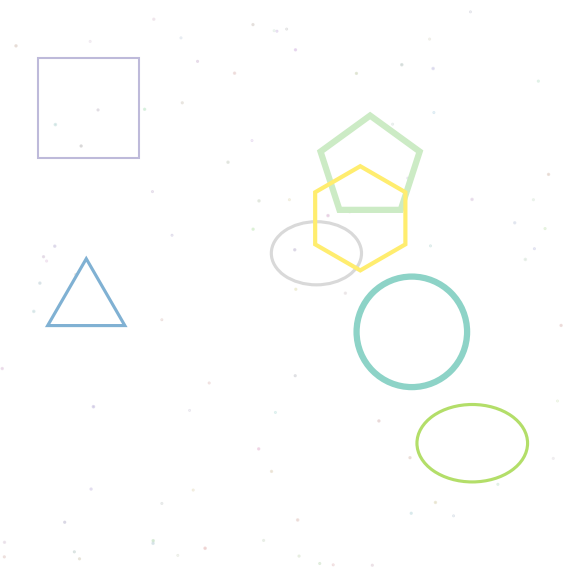[{"shape": "circle", "thickness": 3, "radius": 0.48, "center": [0.713, 0.425]}, {"shape": "square", "thickness": 1, "radius": 0.43, "center": [0.153, 0.812]}, {"shape": "triangle", "thickness": 1.5, "radius": 0.39, "center": [0.149, 0.474]}, {"shape": "oval", "thickness": 1.5, "radius": 0.48, "center": [0.818, 0.232]}, {"shape": "oval", "thickness": 1.5, "radius": 0.39, "center": [0.548, 0.561]}, {"shape": "pentagon", "thickness": 3, "radius": 0.45, "center": [0.641, 0.709]}, {"shape": "hexagon", "thickness": 2, "radius": 0.45, "center": [0.624, 0.621]}]